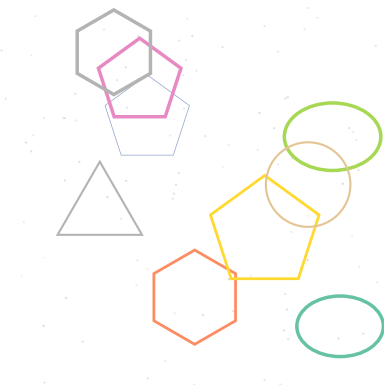[{"shape": "oval", "thickness": 2.5, "radius": 0.56, "center": [0.883, 0.152]}, {"shape": "hexagon", "thickness": 2, "radius": 0.61, "center": [0.506, 0.228]}, {"shape": "pentagon", "thickness": 0.5, "radius": 0.58, "center": [0.382, 0.69]}, {"shape": "pentagon", "thickness": 2.5, "radius": 0.56, "center": [0.363, 0.788]}, {"shape": "oval", "thickness": 2.5, "radius": 0.63, "center": [0.864, 0.645]}, {"shape": "pentagon", "thickness": 2, "radius": 0.74, "center": [0.688, 0.396]}, {"shape": "circle", "thickness": 1.5, "radius": 0.55, "center": [0.8, 0.521]}, {"shape": "triangle", "thickness": 1.5, "radius": 0.63, "center": [0.259, 0.453]}, {"shape": "hexagon", "thickness": 2.5, "radius": 0.55, "center": [0.296, 0.864]}]